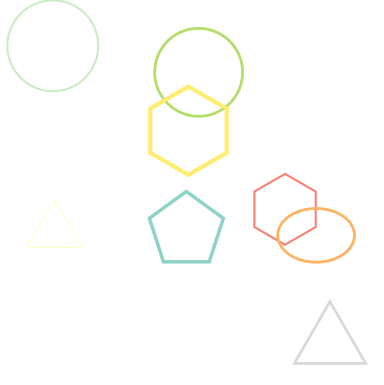[{"shape": "pentagon", "thickness": 2.5, "radius": 0.51, "center": [0.484, 0.402]}, {"shape": "triangle", "thickness": 0.5, "radius": 0.42, "center": [0.141, 0.399]}, {"shape": "hexagon", "thickness": 1.5, "radius": 0.46, "center": [0.74, 0.456]}, {"shape": "oval", "thickness": 2, "radius": 0.5, "center": [0.821, 0.389]}, {"shape": "circle", "thickness": 2, "radius": 0.57, "center": [0.516, 0.812]}, {"shape": "triangle", "thickness": 2, "radius": 0.53, "center": [0.857, 0.11]}, {"shape": "circle", "thickness": 1.5, "radius": 0.59, "center": [0.137, 0.881]}, {"shape": "hexagon", "thickness": 3, "radius": 0.57, "center": [0.49, 0.661]}]